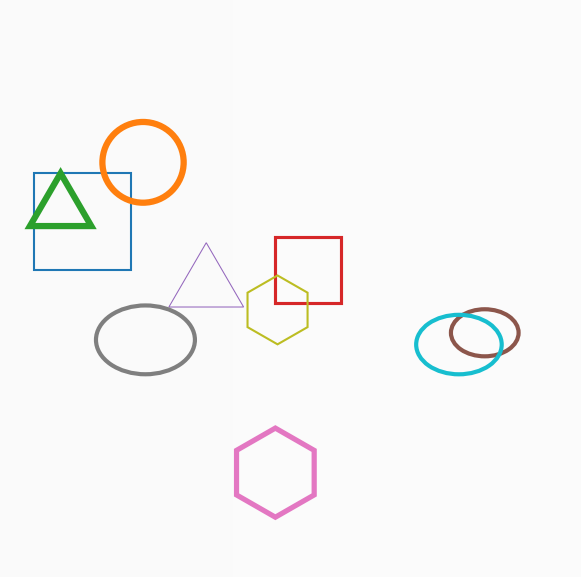[{"shape": "square", "thickness": 1, "radius": 0.42, "center": [0.142, 0.616]}, {"shape": "circle", "thickness": 3, "radius": 0.35, "center": [0.246, 0.718]}, {"shape": "triangle", "thickness": 3, "radius": 0.3, "center": [0.104, 0.638]}, {"shape": "square", "thickness": 1.5, "radius": 0.29, "center": [0.53, 0.531]}, {"shape": "triangle", "thickness": 0.5, "radius": 0.37, "center": [0.355, 0.505]}, {"shape": "oval", "thickness": 2, "radius": 0.29, "center": [0.834, 0.423]}, {"shape": "hexagon", "thickness": 2.5, "radius": 0.39, "center": [0.474, 0.181]}, {"shape": "oval", "thickness": 2, "radius": 0.43, "center": [0.25, 0.411]}, {"shape": "hexagon", "thickness": 1, "radius": 0.3, "center": [0.477, 0.463]}, {"shape": "oval", "thickness": 2, "radius": 0.37, "center": [0.79, 0.403]}]